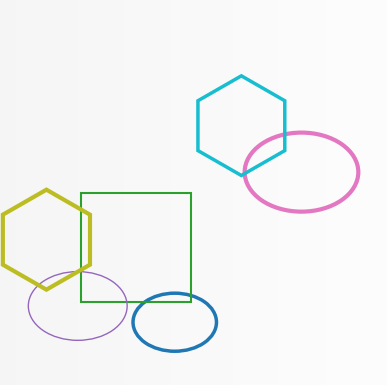[{"shape": "oval", "thickness": 2.5, "radius": 0.54, "center": [0.451, 0.163]}, {"shape": "square", "thickness": 1.5, "radius": 0.71, "center": [0.35, 0.357]}, {"shape": "oval", "thickness": 1, "radius": 0.64, "center": [0.201, 0.205]}, {"shape": "oval", "thickness": 3, "radius": 0.73, "center": [0.778, 0.553]}, {"shape": "hexagon", "thickness": 3, "radius": 0.65, "center": [0.12, 0.377]}, {"shape": "hexagon", "thickness": 2.5, "radius": 0.65, "center": [0.623, 0.674]}]